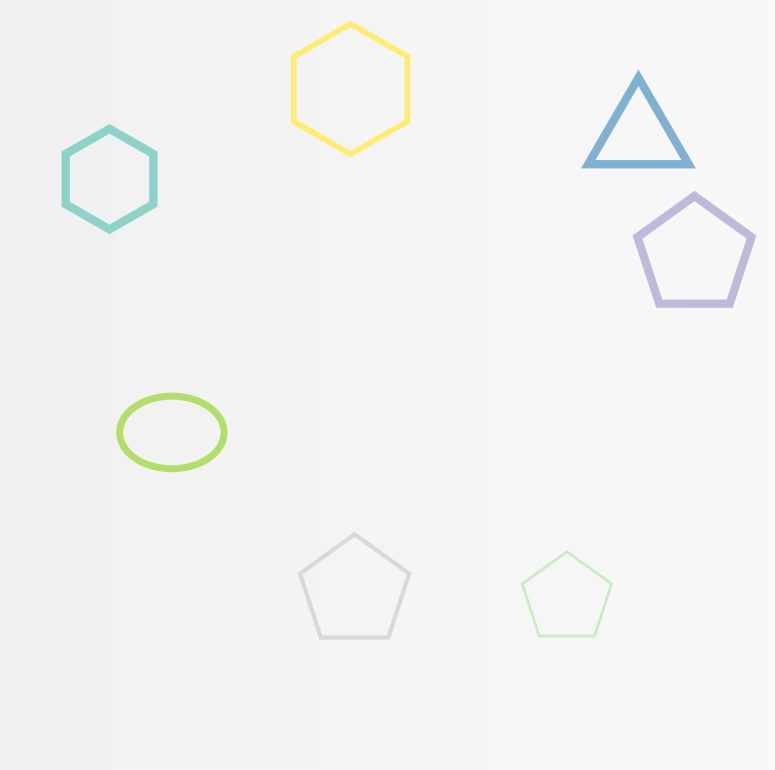[{"shape": "hexagon", "thickness": 3, "radius": 0.33, "center": [0.141, 0.767]}, {"shape": "pentagon", "thickness": 3, "radius": 0.39, "center": [0.896, 0.668]}, {"shape": "triangle", "thickness": 3, "radius": 0.37, "center": [0.824, 0.824]}, {"shape": "oval", "thickness": 2.5, "radius": 0.34, "center": [0.222, 0.438]}, {"shape": "pentagon", "thickness": 1.5, "radius": 0.37, "center": [0.458, 0.232]}, {"shape": "pentagon", "thickness": 1, "radius": 0.3, "center": [0.731, 0.223]}, {"shape": "hexagon", "thickness": 2, "radius": 0.42, "center": [0.452, 0.884]}]